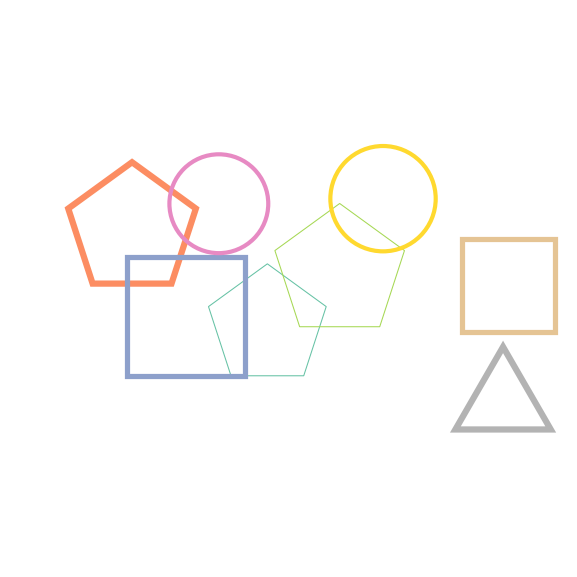[{"shape": "pentagon", "thickness": 0.5, "radius": 0.54, "center": [0.463, 0.435]}, {"shape": "pentagon", "thickness": 3, "radius": 0.58, "center": [0.229, 0.602]}, {"shape": "square", "thickness": 2.5, "radius": 0.51, "center": [0.322, 0.451]}, {"shape": "circle", "thickness": 2, "radius": 0.43, "center": [0.379, 0.646]}, {"shape": "pentagon", "thickness": 0.5, "radius": 0.59, "center": [0.588, 0.529]}, {"shape": "circle", "thickness": 2, "radius": 0.46, "center": [0.663, 0.655]}, {"shape": "square", "thickness": 2.5, "radius": 0.4, "center": [0.881, 0.505]}, {"shape": "triangle", "thickness": 3, "radius": 0.48, "center": [0.871, 0.303]}]